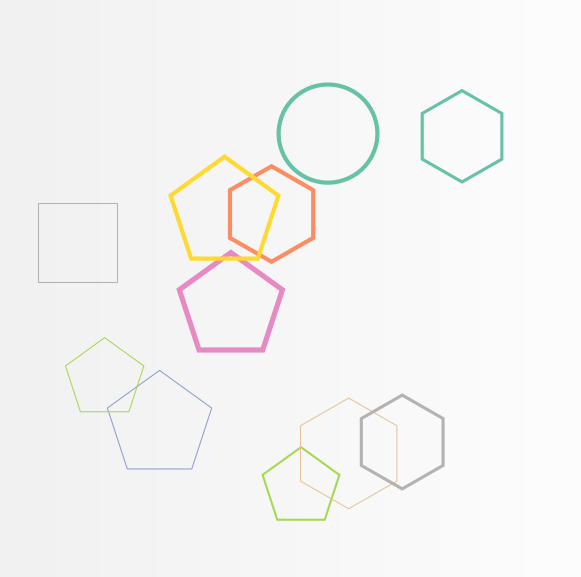[{"shape": "hexagon", "thickness": 1.5, "radius": 0.4, "center": [0.795, 0.763]}, {"shape": "circle", "thickness": 2, "radius": 0.42, "center": [0.564, 0.768]}, {"shape": "hexagon", "thickness": 2, "radius": 0.41, "center": [0.467, 0.629]}, {"shape": "pentagon", "thickness": 0.5, "radius": 0.47, "center": [0.274, 0.263]}, {"shape": "pentagon", "thickness": 2.5, "radius": 0.47, "center": [0.397, 0.469]}, {"shape": "pentagon", "thickness": 0.5, "radius": 0.35, "center": [0.18, 0.344]}, {"shape": "pentagon", "thickness": 1, "radius": 0.35, "center": [0.518, 0.155]}, {"shape": "pentagon", "thickness": 2, "radius": 0.49, "center": [0.386, 0.63]}, {"shape": "hexagon", "thickness": 0.5, "radius": 0.48, "center": [0.6, 0.214]}, {"shape": "hexagon", "thickness": 1.5, "radius": 0.41, "center": [0.692, 0.234]}, {"shape": "square", "thickness": 0.5, "radius": 0.34, "center": [0.133, 0.579]}]